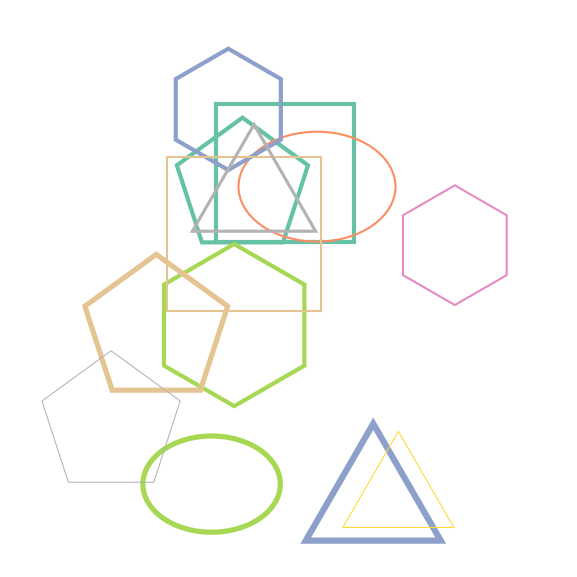[{"shape": "pentagon", "thickness": 2, "radius": 0.6, "center": [0.42, 0.676]}, {"shape": "square", "thickness": 2, "radius": 0.6, "center": [0.493, 0.699]}, {"shape": "oval", "thickness": 1, "radius": 0.68, "center": [0.549, 0.676]}, {"shape": "hexagon", "thickness": 2, "radius": 0.53, "center": [0.395, 0.81]}, {"shape": "triangle", "thickness": 3, "radius": 0.67, "center": [0.646, 0.13]}, {"shape": "hexagon", "thickness": 1, "radius": 0.52, "center": [0.788, 0.575]}, {"shape": "hexagon", "thickness": 2, "radius": 0.7, "center": [0.406, 0.436]}, {"shape": "oval", "thickness": 2.5, "radius": 0.59, "center": [0.366, 0.161]}, {"shape": "triangle", "thickness": 0.5, "radius": 0.56, "center": [0.69, 0.141]}, {"shape": "pentagon", "thickness": 2.5, "radius": 0.65, "center": [0.271, 0.429]}, {"shape": "square", "thickness": 1, "radius": 0.66, "center": [0.423, 0.594]}, {"shape": "triangle", "thickness": 1.5, "radius": 0.62, "center": [0.44, 0.66]}, {"shape": "pentagon", "thickness": 0.5, "radius": 0.63, "center": [0.192, 0.266]}]